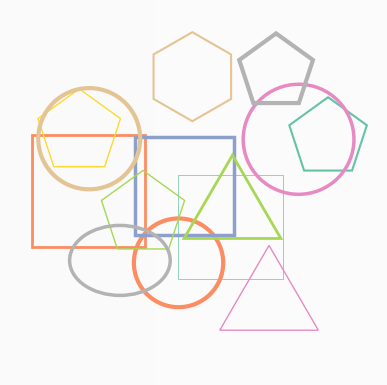[{"shape": "square", "thickness": 0.5, "radius": 0.68, "center": [0.595, 0.411]}, {"shape": "pentagon", "thickness": 1.5, "radius": 0.53, "center": [0.847, 0.642]}, {"shape": "square", "thickness": 2, "radius": 0.73, "center": [0.228, 0.503]}, {"shape": "circle", "thickness": 3, "radius": 0.58, "center": [0.461, 0.317]}, {"shape": "square", "thickness": 2.5, "radius": 0.64, "center": [0.476, 0.518]}, {"shape": "circle", "thickness": 2.5, "radius": 0.71, "center": [0.771, 0.638]}, {"shape": "triangle", "thickness": 1, "radius": 0.73, "center": [0.694, 0.216]}, {"shape": "pentagon", "thickness": 1, "radius": 0.56, "center": [0.369, 0.445]}, {"shape": "triangle", "thickness": 2, "radius": 0.72, "center": [0.6, 0.453]}, {"shape": "pentagon", "thickness": 1, "radius": 0.56, "center": [0.204, 0.657]}, {"shape": "hexagon", "thickness": 1.5, "radius": 0.58, "center": [0.496, 0.801]}, {"shape": "circle", "thickness": 3, "radius": 0.66, "center": [0.23, 0.64]}, {"shape": "pentagon", "thickness": 3, "radius": 0.5, "center": [0.713, 0.813]}, {"shape": "oval", "thickness": 2.5, "radius": 0.65, "center": [0.309, 0.324]}]